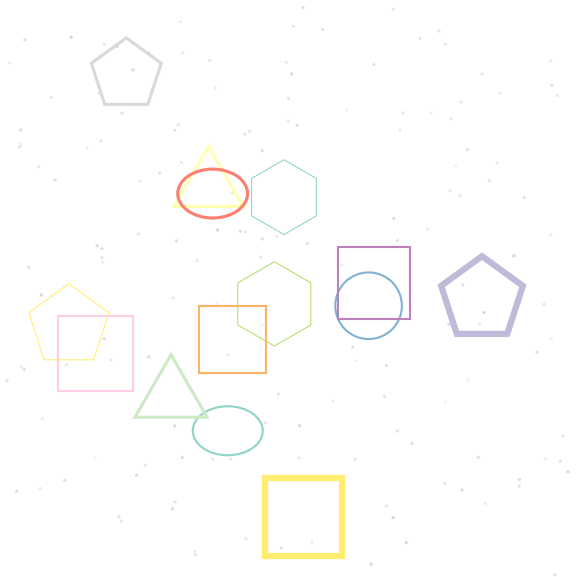[{"shape": "hexagon", "thickness": 0.5, "radius": 0.32, "center": [0.492, 0.658]}, {"shape": "oval", "thickness": 1, "radius": 0.3, "center": [0.394, 0.253]}, {"shape": "triangle", "thickness": 1.5, "radius": 0.35, "center": [0.361, 0.676]}, {"shape": "pentagon", "thickness": 3, "radius": 0.37, "center": [0.835, 0.481]}, {"shape": "oval", "thickness": 1.5, "radius": 0.3, "center": [0.368, 0.664]}, {"shape": "circle", "thickness": 1, "radius": 0.29, "center": [0.638, 0.47]}, {"shape": "square", "thickness": 1, "radius": 0.29, "center": [0.403, 0.411]}, {"shape": "hexagon", "thickness": 0.5, "radius": 0.36, "center": [0.475, 0.473]}, {"shape": "square", "thickness": 1, "radius": 0.32, "center": [0.166, 0.387]}, {"shape": "pentagon", "thickness": 1.5, "radius": 0.32, "center": [0.219, 0.87]}, {"shape": "square", "thickness": 1, "radius": 0.31, "center": [0.647, 0.509]}, {"shape": "triangle", "thickness": 1.5, "radius": 0.36, "center": [0.296, 0.313]}, {"shape": "pentagon", "thickness": 0.5, "radius": 0.36, "center": [0.119, 0.435]}, {"shape": "square", "thickness": 3, "radius": 0.33, "center": [0.525, 0.104]}]